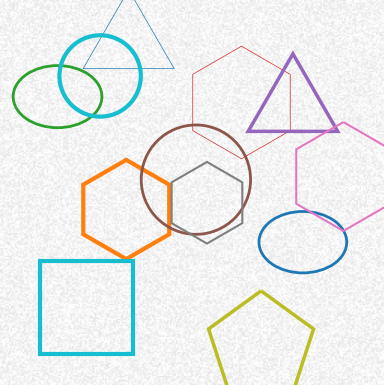[{"shape": "triangle", "thickness": 0.5, "radius": 0.68, "center": [0.334, 0.89]}, {"shape": "oval", "thickness": 2, "radius": 0.57, "center": [0.787, 0.371]}, {"shape": "hexagon", "thickness": 3, "radius": 0.64, "center": [0.328, 0.456]}, {"shape": "oval", "thickness": 2, "radius": 0.58, "center": [0.149, 0.749]}, {"shape": "hexagon", "thickness": 0.5, "radius": 0.73, "center": [0.627, 0.734]}, {"shape": "triangle", "thickness": 2.5, "radius": 0.67, "center": [0.761, 0.726]}, {"shape": "circle", "thickness": 2, "radius": 0.71, "center": [0.509, 0.533]}, {"shape": "hexagon", "thickness": 1.5, "radius": 0.71, "center": [0.892, 0.542]}, {"shape": "hexagon", "thickness": 1.5, "radius": 0.53, "center": [0.538, 0.473]}, {"shape": "pentagon", "thickness": 2.5, "radius": 0.72, "center": [0.678, 0.101]}, {"shape": "circle", "thickness": 3, "radius": 0.53, "center": [0.26, 0.803]}, {"shape": "square", "thickness": 3, "radius": 0.61, "center": [0.225, 0.201]}]